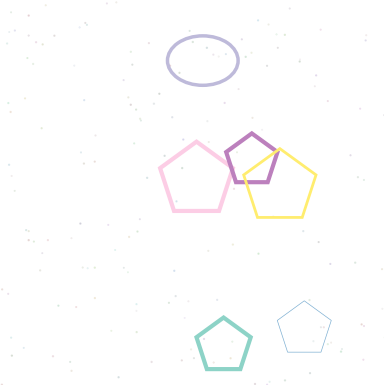[{"shape": "pentagon", "thickness": 3, "radius": 0.37, "center": [0.581, 0.101]}, {"shape": "oval", "thickness": 2.5, "radius": 0.46, "center": [0.527, 0.843]}, {"shape": "pentagon", "thickness": 0.5, "radius": 0.37, "center": [0.79, 0.145]}, {"shape": "pentagon", "thickness": 3, "radius": 0.5, "center": [0.51, 0.533]}, {"shape": "pentagon", "thickness": 3, "radius": 0.35, "center": [0.654, 0.583]}, {"shape": "pentagon", "thickness": 2, "radius": 0.49, "center": [0.727, 0.515]}]